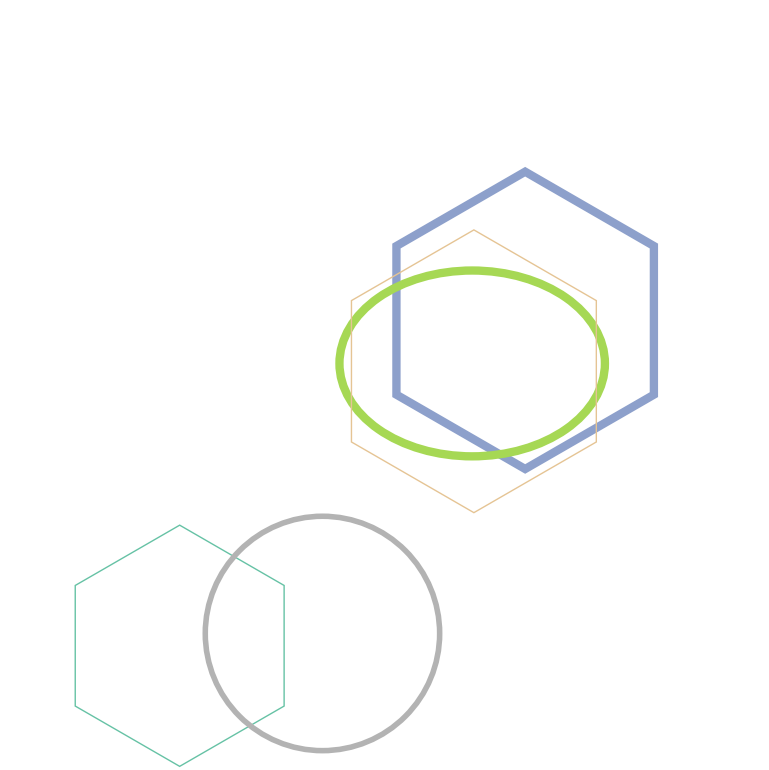[{"shape": "hexagon", "thickness": 0.5, "radius": 0.78, "center": [0.233, 0.161]}, {"shape": "hexagon", "thickness": 3, "radius": 0.97, "center": [0.682, 0.584]}, {"shape": "oval", "thickness": 3, "radius": 0.86, "center": [0.613, 0.528]}, {"shape": "hexagon", "thickness": 0.5, "radius": 0.92, "center": [0.615, 0.518]}, {"shape": "circle", "thickness": 2, "radius": 0.76, "center": [0.419, 0.177]}]